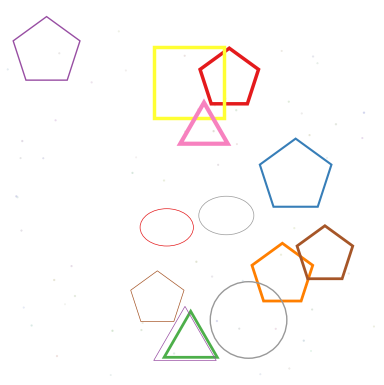[{"shape": "oval", "thickness": 0.5, "radius": 0.35, "center": [0.433, 0.409]}, {"shape": "pentagon", "thickness": 2.5, "radius": 0.4, "center": [0.596, 0.795]}, {"shape": "pentagon", "thickness": 1.5, "radius": 0.49, "center": [0.768, 0.542]}, {"shape": "triangle", "thickness": 2, "radius": 0.4, "center": [0.495, 0.112]}, {"shape": "triangle", "thickness": 0.5, "radius": 0.47, "center": [0.48, 0.11]}, {"shape": "pentagon", "thickness": 1, "radius": 0.46, "center": [0.121, 0.866]}, {"shape": "pentagon", "thickness": 2, "radius": 0.41, "center": [0.733, 0.285]}, {"shape": "square", "thickness": 2.5, "radius": 0.46, "center": [0.491, 0.786]}, {"shape": "pentagon", "thickness": 0.5, "radius": 0.36, "center": [0.409, 0.224]}, {"shape": "pentagon", "thickness": 2, "radius": 0.38, "center": [0.844, 0.338]}, {"shape": "triangle", "thickness": 3, "radius": 0.36, "center": [0.53, 0.662]}, {"shape": "oval", "thickness": 0.5, "radius": 0.36, "center": [0.588, 0.44]}, {"shape": "circle", "thickness": 1, "radius": 0.5, "center": [0.646, 0.169]}]